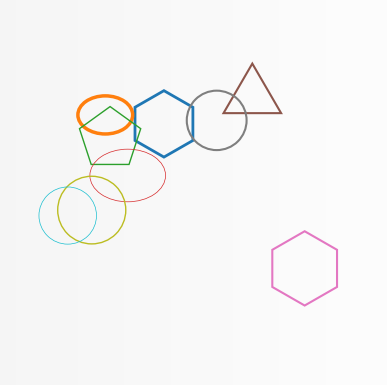[{"shape": "hexagon", "thickness": 2, "radius": 0.43, "center": [0.423, 0.678]}, {"shape": "oval", "thickness": 2.5, "radius": 0.35, "center": [0.272, 0.702]}, {"shape": "pentagon", "thickness": 1, "radius": 0.42, "center": [0.284, 0.64]}, {"shape": "oval", "thickness": 0.5, "radius": 0.49, "center": [0.33, 0.544]}, {"shape": "triangle", "thickness": 1.5, "radius": 0.43, "center": [0.651, 0.749]}, {"shape": "hexagon", "thickness": 1.5, "radius": 0.48, "center": [0.786, 0.303]}, {"shape": "circle", "thickness": 1.5, "radius": 0.39, "center": [0.559, 0.687]}, {"shape": "circle", "thickness": 1, "radius": 0.44, "center": [0.237, 0.454]}, {"shape": "circle", "thickness": 0.5, "radius": 0.37, "center": [0.175, 0.44]}]